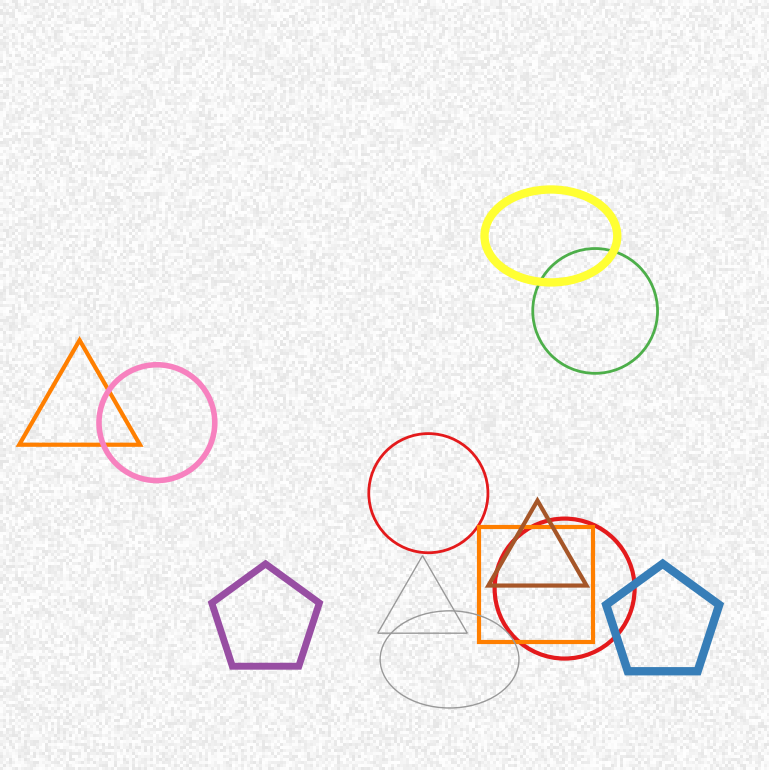[{"shape": "circle", "thickness": 1, "radius": 0.39, "center": [0.556, 0.36]}, {"shape": "circle", "thickness": 1.5, "radius": 0.45, "center": [0.733, 0.236]}, {"shape": "pentagon", "thickness": 3, "radius": 0.39, "center": [0.861, 0.191]}, {"shape": "circle", "thickness": 1, "radius": 0.41, "center": [0.773, 0.596]}, {"shape": "pentagon", "thickness": 2.5, "radius": 0.37, "center": [0.345, 0.194]}, {"shape": "triangle", "thickness": 1.5, "radius": 0.45, "center": [0.103, 0.468]}, {"shape": "square", "thickness": 1.5, "radius": 0.37, "center": [0.696, 0.241]}, {"shape": "oval", "thickness": 3, "radius": 0.43, "center": [0.715, 0.694]}, {"shape": "triangle", "thickness": 1.5, "radius": 0.37, "center": [0.698, 0.276]}, {"shape": "circle", "thickness": 2, "radius": 0.38, "center": [0.204, 0.451]}, {"shape": "oval", "thickness": 0.5, "radius": 0.45, "center": [0.584, 0.144]}, {"shape": "triangle", "thickness": 0.5, "radius": 0.34, "center": [0.549, 0.211]}]